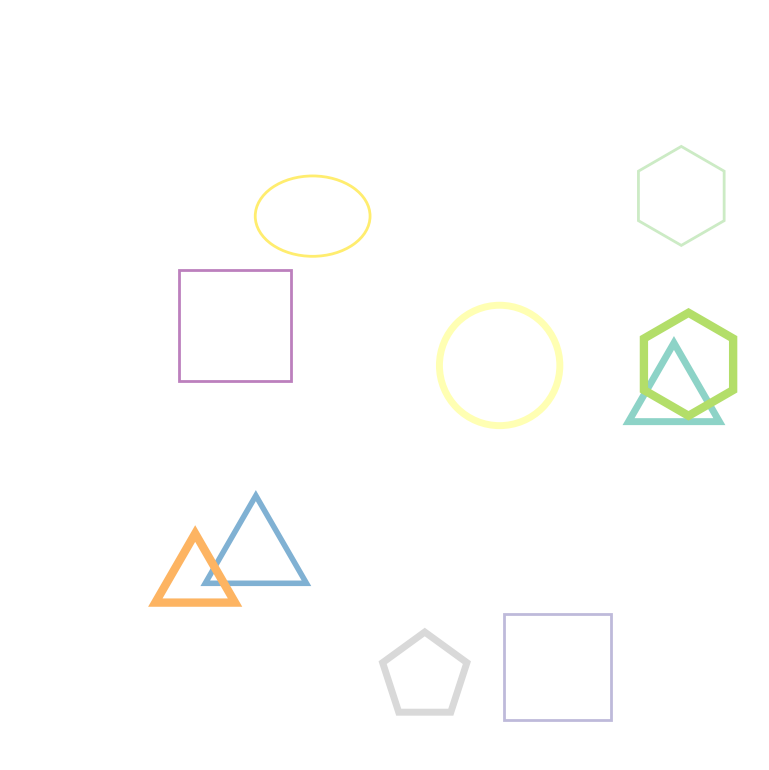[{"shape": "triangle", "thickness": 2.5, "radius": 0.34, "center": [0.875, 0.486]}, {"shape": "circle", "thickness": 2.5, "radius": 0.39, "center": [0.649, 0.525]}, {"shape": "square", "thickness": 1, "radius": 0.35, "center": [0.724, 0.134]}, {"shape": "triangle", "thickness": 2, "radius": 0.38, "center": [0.332, 0.28]}, {"shape": "triangle", "thickness": 3, "radius": 0.3, "center": [0.253, 0.247]}, {"shape": "hexagon", "thickness": 3, "radius": 0.33, "center": [0.894, 0.527]}, {"shape": "pentagon", "thickness": 2.5, "radius": 0.29, "center": [0.552, 0.122]}, {"shape": "square", "thickness": 1, "radius": 0.36, "center": [0.305, 0.577]}, {"shape": "hexagon", "thickness": 1, "radius": 0.32, "center": [0.885, 0.746]}, {"shape": "oval", "thickness": 1, "radius": 0.37, "center": [0.406, 0.719]}]